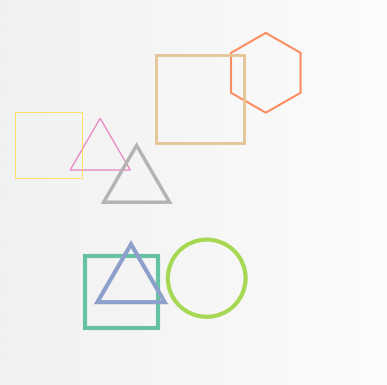[{"shape": "square", "thickness": 3, "radius": 0.47, "center": [0.314, 0.242]}, {"shape": "hexagon", "thickness": 1.5, "radius": 0.52, "center": [0.686, 0.811]}, {"shape": "triangle", "thickness": 3, "radius": 0.5, "center": [0.338, 0.265]}, {"shape": "triangle", "thickness": 1, "radius": 0.45, "center": [0.259, 0.603]}, {"shape": "circle", "thickness": 3, "radius": 0.5, "center": [0.533, 0.277]}, {"shape": "square", "thickness": 0.5, "radius": 0.43, "center": [0.126, 0.624]}, {"shape": "square", "thickness": 2, "radius": 0.57, "center": [0.516, 0.742]}, {"shape": "triangle", "thickness": 2.5, "radius": 0.49, "center": [0.352, 0.524]}]